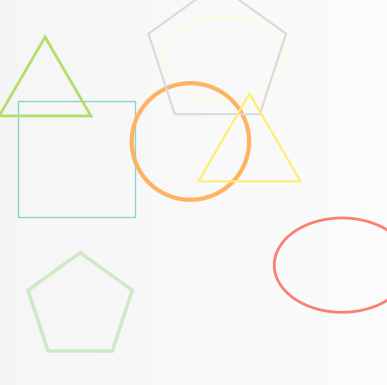[{"shape": "square", "thickness": 1, "radius": 0.75, "center": [0.198, 0.586]}, {"shape": "oval", "thickness": 0.5, "radius": 0.79, "center": [0.58, 0.846]}, {"shape": "oval", "thickness": 2, "radius": 0.87, "center": [0.883, 0.311]}, {"shape": "circle", "thickness": 3, "radius": 0.76, "center": [0.491, 0.633]}, {"shape": "triangle", "thickness": 2, "radius": 0.68, "center": [0.116, 0.767]}, {"shape": "pentagon", "thickness": 1.5, "radius": 0.93, "center": [0.561, 0.855]}, {"shape": "pentagon", "thickness": 2.5, "radius": 0.71, "center": [0.207, 0.202]}, {"shape": "triangle", "thickness": 1.5, "radius": 0.76, "center": [0.644, 0.605]}]